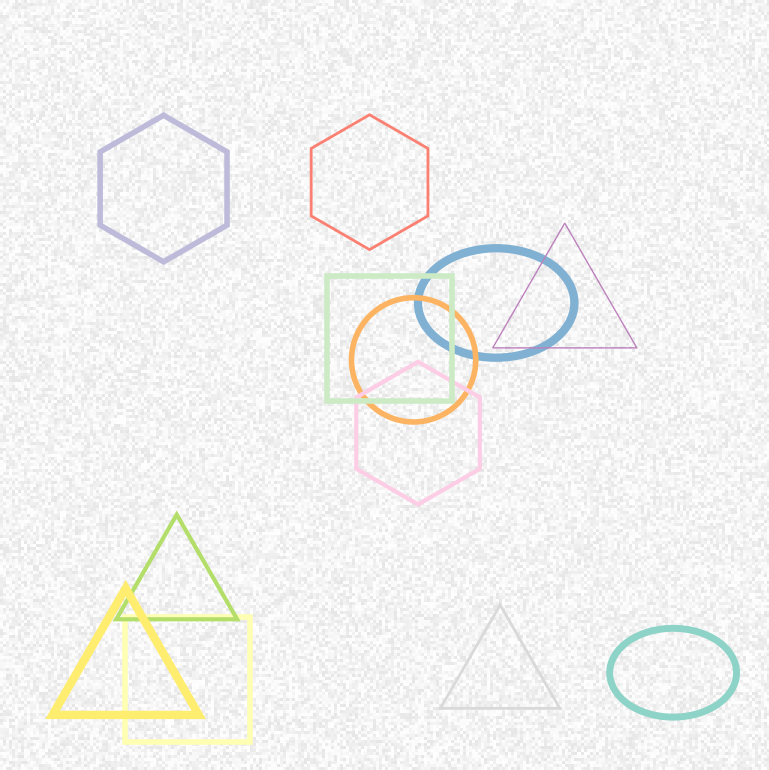[{"shape": "oval", "thickness": 2.5, "radius": 0.41, "center": [0.874, 0.126]}, {"shape": "square", "thickness": 2, "radius": 0.41, "center": [0.243, 0.118]}, {"shape": "hexagon", "thickness": 2, "radius": 0.48, "center": [0.212, 0.755]}, {"shape": "hexagon", "thickness": 1, "radius": 0.44, "center": [0.48, 0.763]}, {"shape": "oval", "thickness": 3, "radius": 0.51, "center": [0.644, 0.607]}, {"shape": "circle", "thickness": 2, "radius": 0.4, "center": [0.537, 0.533]}, {"shape": "triangle", "thickness": 1.5, "radius": 0.45, "center": [0.23, 0.241]}, {"shape": "hexagon", "thickness": 1.5, "radius": 0.46, "center": [0.543, 0.438]}, {"shape": "triangle", "thickness": 1, "radius": 0.45, "center": [0.649, 0.125]}, {"shape": "triangle", "thickness": 0.5, "radius": 0.54, "center": [0.733, 0.602]}, {"shape": "square", "thickness": 2, "radius": 0.41, "center": [0.506, 0.56]}, {"shape": "triangle", "thickness": 3, "radius": 0.55, "center": [0.163, 0.126]}]